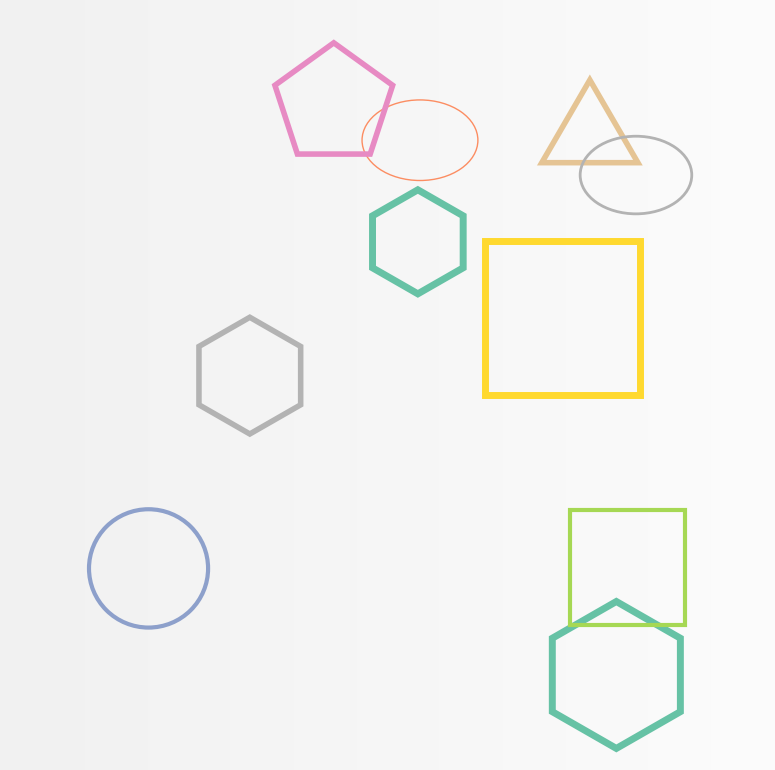[{"shape": "hexagon", "thickness": 2.5, "radius": 0.34, "center": [0.539, 0.686]}, {"shape": "hexagon", "thickness": 2.5, "radius": 0.48, "center": [0.795, 0.123]}, {"shape": "oval", "thickness": 0.5, "radius": 0.37, "center": [0.542, 0.818]}, {"shape": "circle", "thickness": 1.5, "radius": 0.38, "center": [0.192, 0.262]}, {"shape": "pentagon", "thickness": 2, "radius": 0.4, "center": [0.431, 0.865]}, {"shape": "square", "thickness": 1.5, "radius": 0.37, "center": [0.809, 0.263]}, {"shape": "square", "thickness": 2.5, "radius": 0.5, "center": [0.725, 0.587]}, {"shape": "triangle", "thickness": 2, "radius": 0.36, "center": [0.761, 0.825]}, {"shape": "hexagon", "thickness": 2, "radius": 0.38, "center": [0.322, 0.512]}, {"shape": "oval", "thickness": 1, "radius": 0.36, "center": [0.821, 0.773]}]